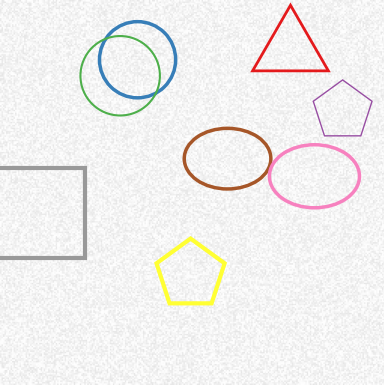[{"shape": "triangle", "thickness": 2, "radius": 0.57, "center": [0.755, 0.873]}, {"shape": "circle", "thickness": 2.5, "radius": 0.49, "center": [0.357, 0.845]}, {"shape": "circle", "thickness": 1.5, "radius": 0.52, "center": [0.312, 0.803]}, {"shape": "pentagon", "thickness": 1, "radius": 0.4, "center": [0.89, 0.712]}, {"shape": "pentagon", "thickness": 3, "radius": 0.46, "center": [0.495, 0.287]}, {"shape": "oval", "thickness": 2.5, "radius": 0.56, "center": [0.591, 0.588]}, {"shape": "oval", "thickness": 2.5, "radius": 0.58, "center": [0.817, 0.542]}, {"shape": "square", "thickness": 3, "radius": 0.58, "center": [0.105, 0.447]}]